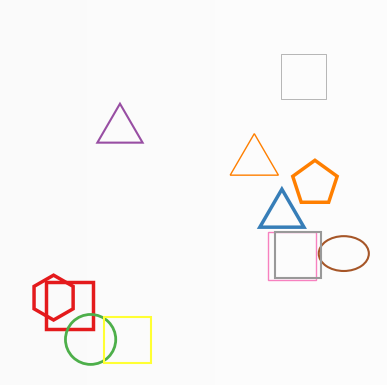[{"shape": "square", "thickness": 2.5, "radius": 0.31, "center": [0.179, 0.206]}, {"shape": "hexagon", "thickness": 2.5, "radius": 0.29, "center": [0.138, 0.227]}, {"shape": "triangle", "thickness": 2.5, "radius": 0.33, "center": [0.727, 0.443]}, {"shape": "circle", "thickness": 2, "radius": 0.32, "center": [0.234, 0.118]}, {"shape": "triangle", "thickness": 1.5, "radius": 0.34, "center": [0.31, 0.663]}, {"shape": "pentagon", "thickness": 2.5, "radius": 0.3, "center": [0.813, 0.523]}, {"shape": "triangle", "thickness": 1, "radius": 0.36, "center": [0.656, 0.581]}, {"shape": "square", "thickness": 1.5, "radius": 0.3, "center": [0.329, 0.117]}, {"shape": "oval", "thickness": 1.5, "radius": 0.32, "center": [0.887, 0.341]}, {"shape": "square", "thickness": 1, "radius": 0.31, "center": [0.754, 0.335]}, {"shape": "square", "thickness": 0.5, "radius": 0.29, "center": [0.783, 0.802]}, {"shape": "square", "thickness": 1.5, "radius": 0.3, "center": [0.77, 0.337]}]